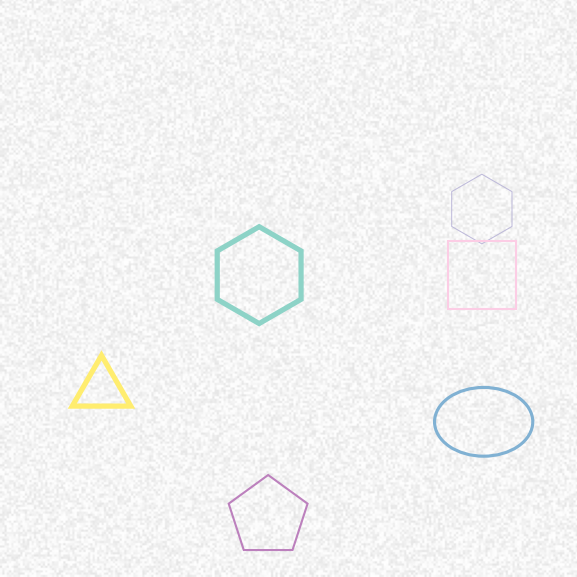[{"shape": "hexagon", "thickness": 2.5, "radius": 0.42, "center": [0.449, 0.523]}, {"shape": "hexagon", "thickness": 0.5, "radius": 0.3, "center": [0.834, 0.637]}, {"shape": "oval", "thickness": 1.5, "radius": 0.43, "center": [0.838, 0.269]}, {"shape": "square", "thickness": 1, "radius": 0.29, "center": [0.835, 0.523]}, {"shape": "pentagon", "thickness": 1, "radius": 0.36, "center": [0.464, 0.105]}, {"shape": "triangle", "thickness": 2.5, "radius": 0.29, "center": [0.176, 0.325]}]